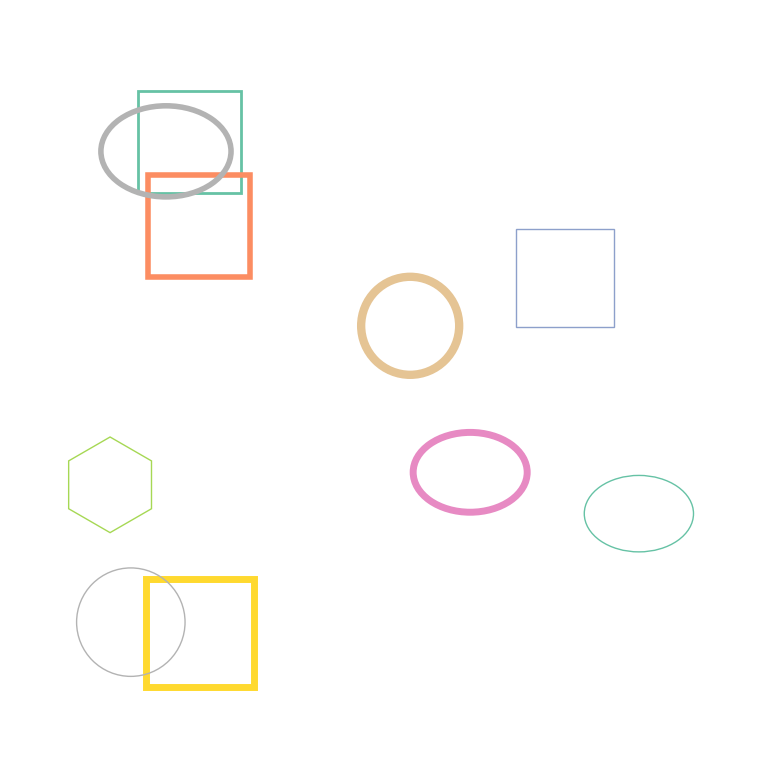[{"shape": "square", "thickness": 1, "radius": 0.33, "center": [0.246, 0.816]}, {"shape": "oval", "thickness": 0.5, "radius": 0.35, "center": [0.83, 0.333]}, {"shape": "square", "thickness": 2, "radius": 0.33, "center": [0.259, 0.706]}, {"shape": "square", "thickness": 0.5, "radius": 0.32, "center": [0.734, 0.639]}, {"shape": "oval", "thickness": 2.5, "radius": 0.37, "center": [0.611, 0.387]}, {"shape": "hexagon", "thickness": 0.5, "radius": 0.31, "center": [0.143, 0.37]}, {"shape": "square", "thickness": 2.5, "radius": 0.35, "center": [0.259, 0.178]}, {"shape": "circle", "thickness": 3, "radius": 0.32, "center": [0.533, 0.577]}, {"shape": "oval", "thickness": 2, "radius": 0.42, "center": [0.216, 0.803]}, {"shape": "circle", "thickness": 0.5, "radius": 0.35, "center": [0.17, 0.192]}]